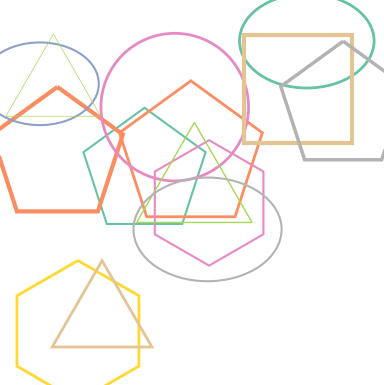[{"shape": "oval", "thickness": 2, "radius": 0.87, "center": [0.797, 0.894]}, {"shape": "pentagon", "thickness": 1.5, "radius": 0.83, "center": [0.375, 0.553]}, {"shape": "pentagon", "thickness": 3, "radius": 0.89, "center": [0.149, 0.596]}, {"shape": "pentagon", "thickness": 2, "radius": 0.98, "center": [0.496, 0.595]}, {"shape": "oval", "thickness": 1.5, "radius": 0.77, "center": [0.103, 0.782]}, {"shape": "circle", "thickness": 2, "radius": 0.96, "center": [0.454, 0.722]}, {"shape": "hexagon", "thickness": 1.5, "radius": 0.81, "center": [0.543, 0.473]}, {"shape": "triangle", "thickness": 1, "radius": 0.87, "center": [0.505, 0.509]}, {"shape": "triangle", "thickness": 0.5, "radius": 0.71, "center": [0.139, 0.769]}, {"shape": "hexagon", "thickness": 2, "radius": 0.91, "center": [0.202, 0.14]}, {"shape": "triangle", "thickness": 2, "radius": 0.75, "center": [0.265, 0.173]}, {"shape": "square", "thickness": 3, "radius": 0.7, "center": [0.774, 0.768]}, {"shape": "oval", "thickness": 1.5, "radius": 0.96, "center": [0.539, 0.404]}, {"shape": "pentagon", "thickness": 2.5, "radius": 0.85, "center": [0.891, 0.723]}]